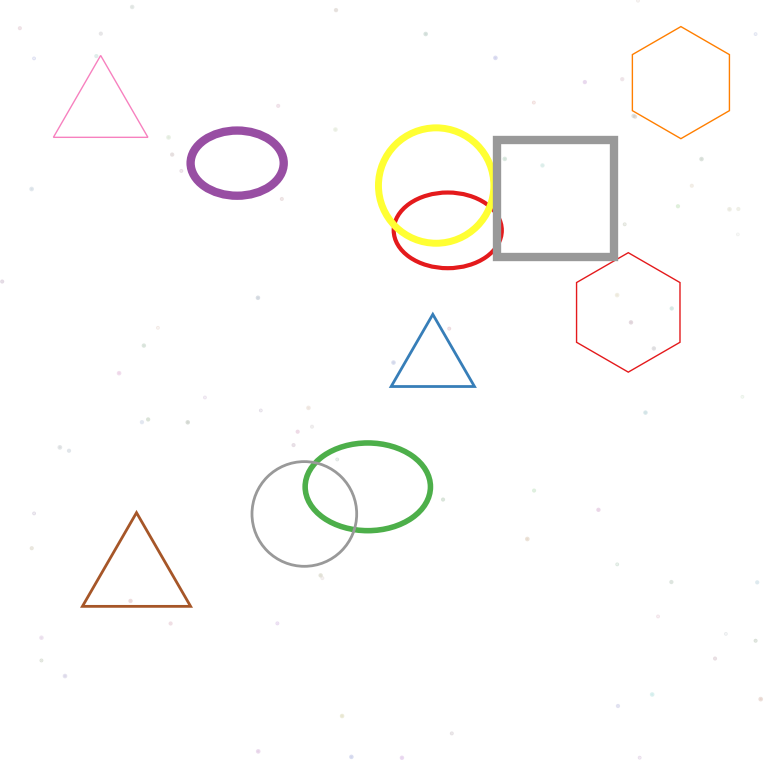[{"shape": "hexagon", "thickness": 0.5, "radius": 0.39, "center": [0.816, 0.594]}, {"shape": "oval", "thickness": 1.5, "radius": 0.35, "center": [0.582, 0.701]}, {"shape": "triangle", "thickness": 1, "radius": 0.31, "center": [0.562, 0.529]}, {"shape": "oval", "thickness": 2, "radius": 0.41, "center": [0.478, 0.368]}, {"shape": "oval", "thickness": 3, "radius": 0.3, "center": [0.308, 0.788]}, {"shape": "hexagon", "thickness": 0.5, "radius": 0.36, "center": [0.884, 0.893]}, {"shape": "circle", "thickness": 2.5, "radius": 0.37, "center": [0.566, 0.759]}, {"shape": "triangle", "thickness": 1, "radius": 0.41, "center": [0.177, 0.253]}, {"shape": "triangle", "thickness": 0.5, "radius": 0.35, "center": [0.131, 0.857]}, {"shape": "circle", "thickness": 1, "radius": 0.34, "center": [0.395, 0.333]}, {"shape": "square", "thickness": 3, "radius": 0.38, "center": [0.721, 0.742]}]